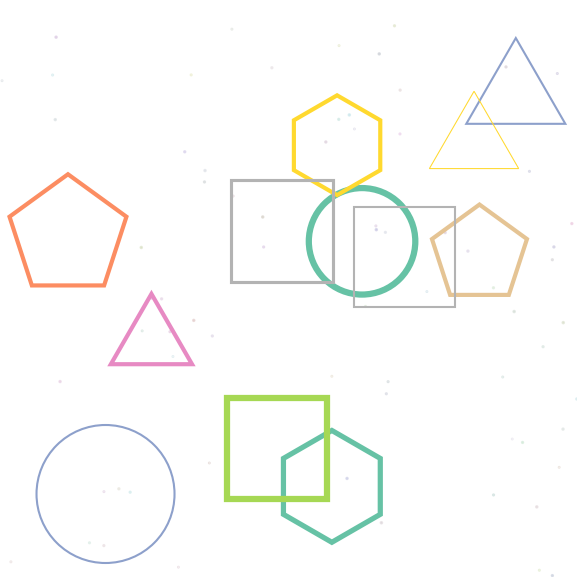[{"shape": "circle", "thickness": 3, "radius": 0.46, "center": [0.627, 0.581]}, {"shape": "hexagon", "thickness": 2.5, "radius": 0.48, "center": [0.575, 0.157]}, {"shape": "pentagon", "thickness": 2, "radius": 0.53, "center": [0.118, 0.591]}, {"shape": "circle", "thickness": 1, "radius": 0.6, "center": [0.183, 0.144]}, {"shape": "triangle", "thickness": 1, "radius": 0.5, "center": [0.893, 0.834]}, {"shape": "triangle", "thickness": 2, "radius": 0.41, "center": [0.262, 0.409]}, {"shape": "square", "thickness": 3, "radius": 0.43, "center": [0.479, 0.222]}, {"shape": "hexagon", "thickness": 2, "radius": 0.43, "center": [0.584, 0.748]}, {"shape": "triangle", "thickness": 0.5, "radius": 0.45, "center": [0.821, 0.752]}, {"shape": "pentagon", "thickness": 2, "radius": 0.43, "center": [0.83, 0.558]}, {"shape": "square", "thickness": 1, "radius": 0.43, "center": [0.7, 0.554]}, {"shape": "square", "thickness": 1.5, "radius": 0.44, "center": [0.489, 0.6]}]